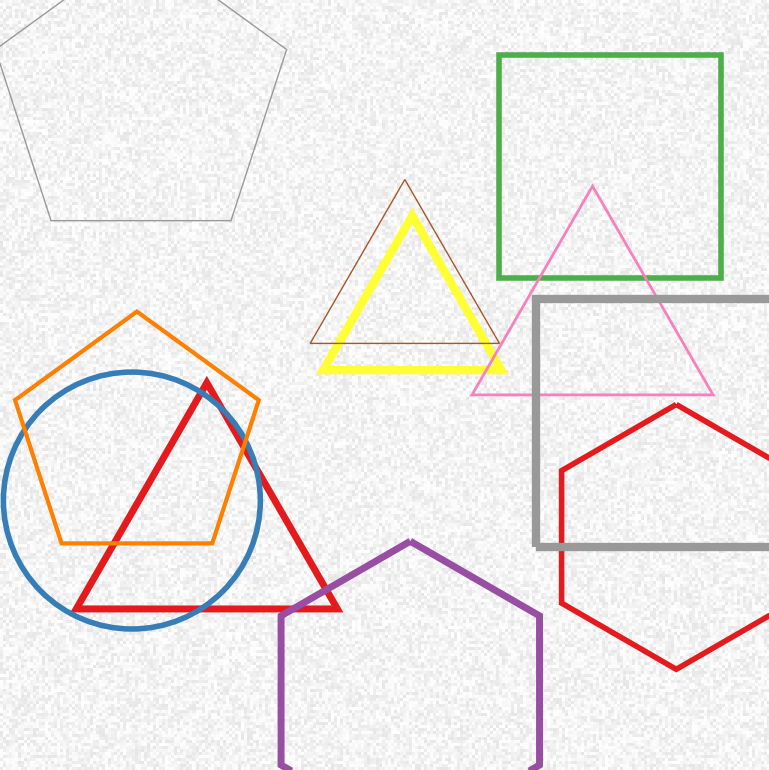[{"shape": "hexagon", "thickness": 2, "radius": 0.86, "center": [0.878, 0.303]}, {"shape": "triangle", "thickness": 2.5, "radius": 0.98, "center": [0.269, 0.307]}, {"shape": "circle", "thickness": 2, "radius": 0.83, "center": [0.171, 0.35]}, {"shape": "square", "thickness": 2, "radius": 0.72, "center": [0.792, 0.784]}, {"shape": "hexagon", "thickness": 2.5, "radius": 0.97, "center": [0.533, 0.103]}, {"shape": "pentagon", "thickness": 1.5, "radius": 0.83, "center": [0.178, 0.429]}, {"shape": "triangle", "thickness": 3, "radius": 0.67, "center": [0.535, 0.586]}, {"shape": "triangle", "thickness": 0.5, "radius": 0.71, "center": [0.526, 0.625]}, {"shape": "triangle", "thickness": 1, "radius": 0.9, "center": [0.77, 0.578]}, {"shape": "square", "thickness": 3, "radius": 0.81, "center": [0.857, 0.45]}, {"shape": "pentagon", "thickness": 0.5, "radius": 0.99, "center": [0.183, 0.874]}]